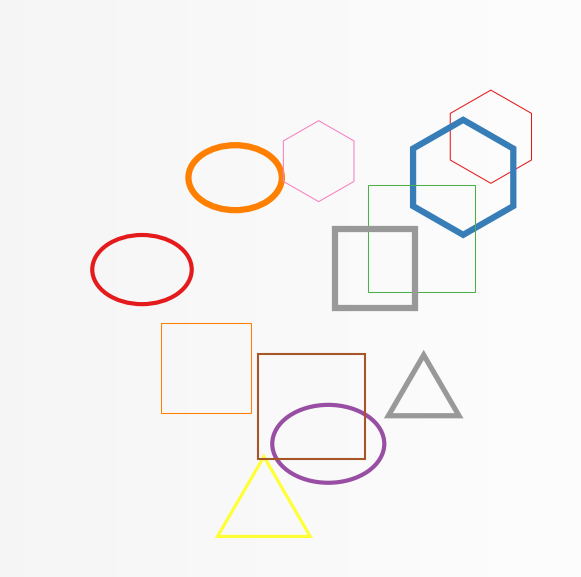[{"shape": "hexagon", "thickness": 0.5, "radius": 0.4, "center": [0.845, 0.762]}, {"shape": "oval", "thickness": 2, "radius": 0.43, "center": [0.244, 0.532]}, {"shape": "hexagon", "thickness": 3, "radius": 0.5, "center": [0.797, 0.692]}, {"shape": "square", "thickness": 0.5, "radius": 0.46, "center": [0.725, 0.586]}, {"shape": "oval", "thickness": 2, "radius": 0.48, "center": [0.565, 0.231]}, {"shape": "square", "thickness": 0.5, "radius": 0.39, "center": [0.354, 0.362]}, {"shape": "oval", "thickness": 3, "radius": 0.4, "center": [0.405, 0.691]}, {"shape": "triangle", "thickness": 1.5, "radius": 0.46, "center": [0.454, 0.116]}, {"shape": "square", "thickness": 1, "radius": 0.46, "center": [0.536, 0.295]}, {"shape": "hexagon", "thickness": 0.5, "radius": 0.35, "center": [0.548, 0.72]}, {"shape": "triangle", "thickness": 2.5, "radius": 0.35, "center": [0.729, 0.314]}, {"shape": "square", "thickness": 3, "radius": 0.34, "center": [0.645, 0.535]}]